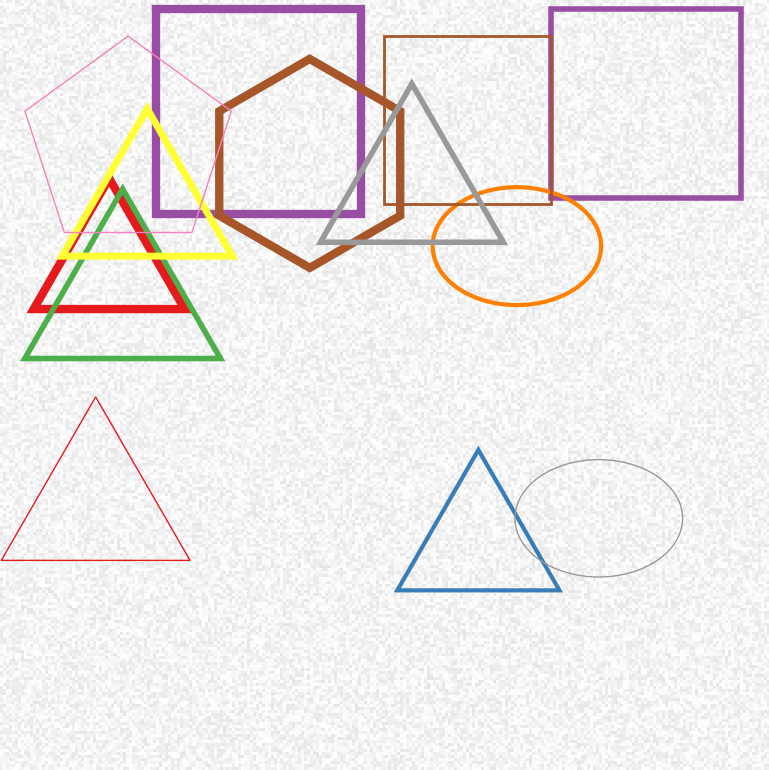[{"shape": "triangle", "thickness": 0.5, "radius": 0.71, "center": [0.124, 0.343]}, {"shape": "triangle", "thickness": 3, "radius": 0.57, "center": [0.142, 0.655]}, {"shape": "triangle", "thickness": 1.5, "radius": 0.61, "center": [0.621, 0.294]}, {"shape": "triangle", "thickness": 2, "radius": 0.73, "center": [0.159, 0.608]}, {"shape": "square", "thickness": 3, "radius": 0.67, "center": [0.336, 0.855]}, {"shape": "square", "thickness": 2, "radius": 0.62, "center": [0.839, 0.866]}, {"shape": "oval", "thickness": 1.5, "radius": 0.55, "center": [0.671, 0.68]}, {"shape": "triangle", "thickness": 2.5, "radius": 0.64, "center": [0.191, 0.731]}, {"shape": "square", "thickness": 1, "radius": 0.54, "center": [0.607, 0.844]}, {"shape": "hexagon", "thickness": 3, "radius": 0.68, "center": [0.402, 0.788]}, {"shape": "pentagon", "thickness": 0.5, "radius": 0.7, "center": [0.166, 0.812]}, {"shape": "oval", "thickness": 0.5, "radius": 0.54, "center": [0.778, 0.327]}, {"shape": "triangle", "thickness": 2, "radius": 0.69, "center": [0.535, 0.754]}]